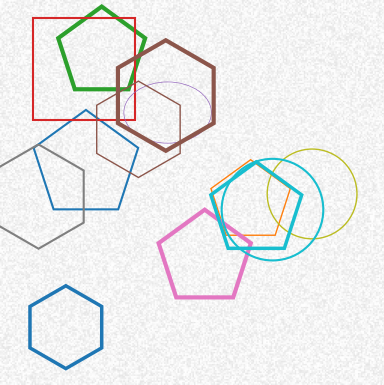[{"shape": "pentagon", "thickness": 1.5, "radius": 0.71, "center": [0.223, 0.572]}, {"shape": "hexagon", "thickness": 2.5, "radius": 0.54, "center": [0.171, 0.15]}, {"shape": "pentagon", "thickness": 1, "radius": 0.54, "center": [0.651, 0.477]}, {"shape": "pentagon", "thickness": 3, "radius": 0.59, "center": [0.264, 0.864]}, {"shape": "square", "thickness": 1.5, "radius": 0.66, "center": [0.218, 0.821]}, {"shape": "oval", "thickness": 0.5, "radius": 0.57, "center": [0.435, 0.708]}, {"shape": "hexagon", "thickness": 3, "radius": 0.72, "center": [0.431, 0.752]}, {"shape": "hexagon", "thickness": 1, "radius": 0.63, "center": [0.36, 0.664]}, {"shape": "pentagon", "thickness": 3, "radius": 0.63, "center": [0.532, 0.329]}, {"shape": "hexagon", "thickness": 1.5, "radius": 0.68, "center": [0.1, 0.489]}, {"shape": "circle", "thickness": 1, "radius": 0.58, "center": [0.811, 0.496]}, {"shape": "pentagon", "thickness": 2.5, "radius": 0.62, "center": [0.666, 0.455]}, {"shape": "circle", "thickness": 1.5, "radius": 0.66, "center": [0.708, 0.455]}]